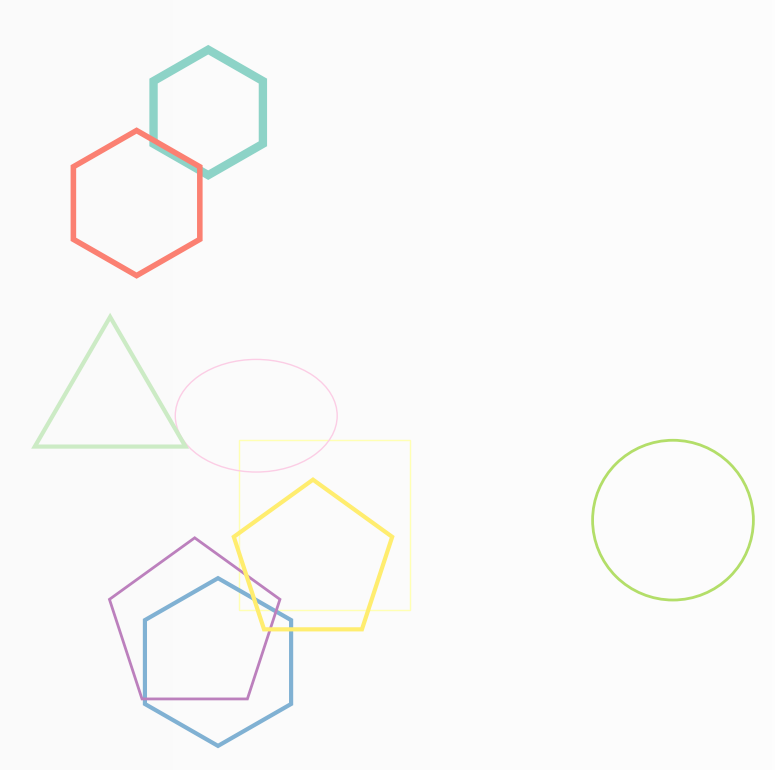[{"shape": "hexagon", "thickness": 3, "radius": 0.41, "center": [0.269, 0.854]}, {"shape": "square", "thickness": 0.5, "radius": 0.55, "center": [0.419, 0.318]}, {"shape": "hexagon", "thickness": 2, "radius": 0.47, "center": [0.176, 0.736]}, {"shape": "hexagon", "thickness": 1.5, "radius": 0.54, "center": [0.281, 0.14]}, {"shape": "circle", "thickness": 1, "radius": 0.52, "center": [0.868, 0.324]}, {"shape": "oval", "thickness": 0.5, "radius": 0.52, "center": [0.331, 0.46]}, {"shape": "pentagon", "thickness": 1, "radius": 0.58, "center": [0.251, 0.186]}, {"shape": "triangle", "thickness": 1.5, "radius": 0.56, "center": [0.142, 0.476]}, {"shape": "pentagon", "thickness": 1.5, "radius": 0.54, "center": [0.404, 0.27]}]